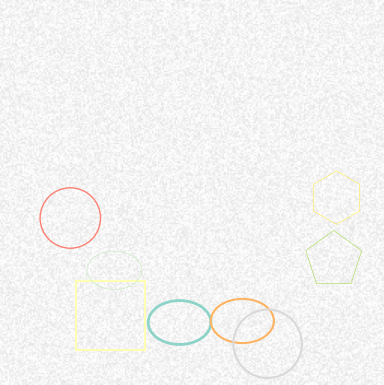[{"shape": "oval", "thickness": 2, "radius": 0.41, "center": [0.466, 0.162]}, {"shape": "square", "thickness": 1.5, "radius": 0.45, "center": [0.287, 0.181]}, {"shape": "circle", "thickness": 1, "radius": 0.39, "center": [0.183, 0.434]}, {"shape": "oval", "thickness": 1.5, "radius": 0.41, "center": [0.63, 0.166]}, {"shape": "pentagon", "thickness": 0.5, "radius": 0.38, "center": [0.867, 0.325]}, {"shape": "circle", "thickness": 1.5, "radius": 0.44, "center": [0.695, 0.107]}, {"shape": "oval", "thickness": 0.5, "radius": 0.36, "center": [0.297, 0.298]}, {"shape": "hexagon", "thickness": 0.5, "radius": 0.35, "center": [0.874, 0.487]}]